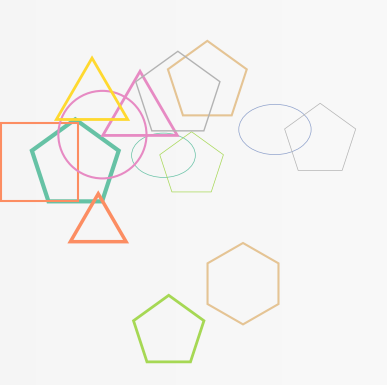[{"shape": "pentagon", "thickness": 3, "radius": 0.59, "center": [0.194, 0.572]}, {"shape": "oval", "thickness": 0.5, "radius": 0.41, "center": [0.422, 0.597]}, {"shape": "square", "thickness": 1.5, "radius": 0.5, "center": [0.102, 0.579]}, {"shape": "triangle", "thickness": 2.5, "radius": 0.41, "center": [0.254, 0.414]}, {"shape": "oval", "thickness": 0.5, "radius": 0.47, "center": [0.71, 0.664]}, {"shape": "circle", "thickness": 1.5, "radius": 0.57, "center": [0.264, 0.65]}, {"shape": "triangle", "thickness": 2, "radius": 0.55, "center": [0.361, 0.704]}, {"shape": "pentagon", "thickness": 2, "radius": 0.48, "center": [0.435, 0.137]}, {"shape": "pentagon", "thickness": 0.5, "radius": 0.43, "center": [0.494, 0.571]}, {"shape": "triangle", "thickness": 2, "radius": 0.53, "center": [0.238, 0.743]}, {"shape": "hexagon", "thickness": 1.5, "radius": 0.53, "center": [0.627, 0.263]}, {"shape": "pentagon", "thickness": 1.5, "radius": 0.53, "center": [0.535, 0.787]}, {"shape": "pentagon", "thickness": 0.5, "radius": 0.48, "center": [0.826, 0.635]}, {"shape": "pentagon", "thickness": 1, "radius": 0.57, "center": [0.459, 0.753]}]